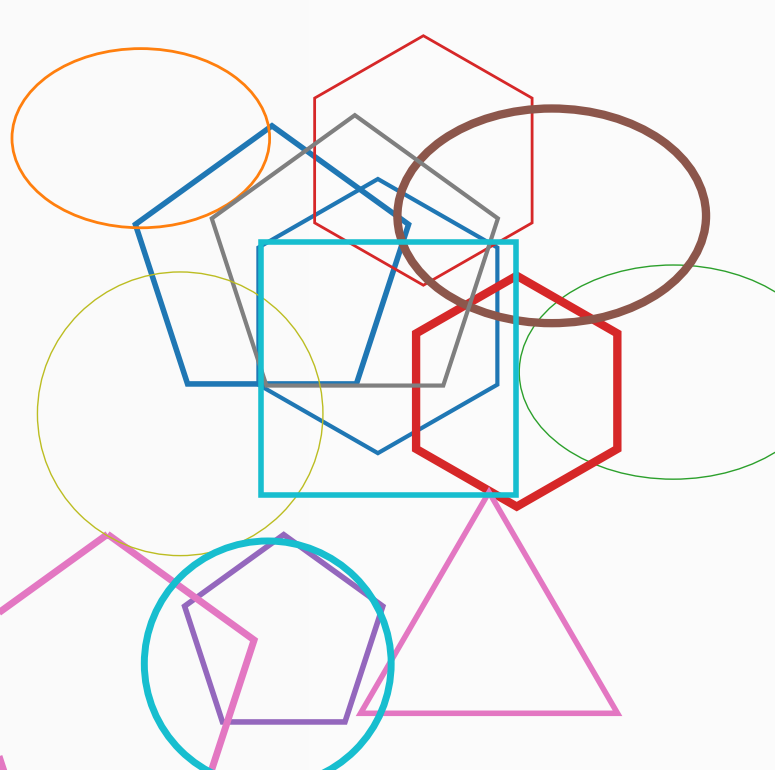[{"shape": "hexagon", "thickness": 1.5, "radius": 0.89, "center": [0.488, 0.59]}, {"shape": "pentagon", "thickness": 2, "radius": 0.93, "center": [0.351, 0.651]}, {"shape": "oval", "thickness": 1, "radius": 0.83, "center": [0.182, 0.821]}, {"shape": "oval", "thickness": 0.5, "radius": 0.99, "center": [0.869, 0.517]}, {"shape": "hexagon", "thickness": 3, "radius": 0.75, "center": [0.667, 0.492]}, {"shape": "hexagon", "thickness": 1, "radius": 0.81, "center": [0.546, 0.792]}, {"shape": "pentagon", "thickness": 2, "radius": 0.67, "center": [0.366, 0.171]}, {"shape": "oval", "thickness": 3, "radius": 1.0, "center": [0.712, 0.72]}, {"shape": "triangle", "thickness": 2, "radius": 0.96, "center": [0.631, 0.169]}, {"shape": "pentagon", "thickness": 2.5, "radius": 0.99, "center": [0.139, 0.107]}, {"shape": "pentagon", "thickness": 1.5, "radius": 0.97, "center": [0.458, 0.656]}, {"shape": "circle", "thickness": 0.5, "radius": 0.92, "center": [0.232, 0.463]}, {"shape": "circle", "thickness": 2.5, "radius": 0.8, "center": [0.345, 0.138]}, {"shape": "square", "thickness": 2, "radius": 0.82, "center": [0.502, 0.521]}]